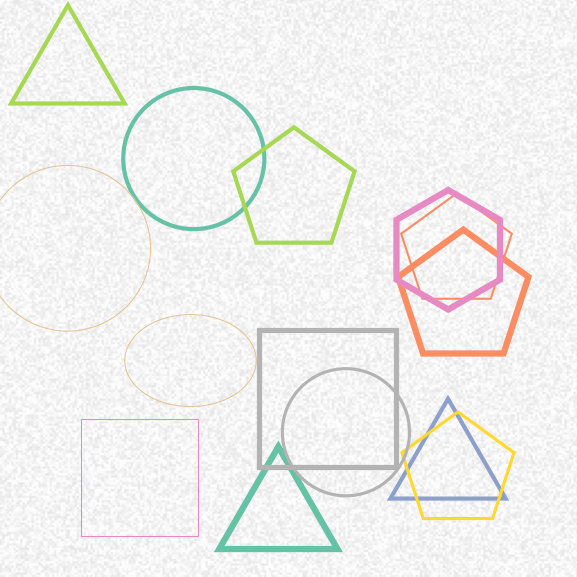[{"shape": "circle", "thickness": 2, "radius": 0.61, "center": [0.336, 0.725]}, {"shape": "triangle", "thickness": 3, "radius": 0.59, "center": [0.482, 0.108]}, {"shape": "pentagon", "thickness": 3, "radius": 0.59, "center": [0.802, 0.483]}, {"shape": "pentagon", "thickness": 1, "radius": 0.5, "center": [0.79, 0.563]}, {"shape": "triangle", "thickness": 2, "radius": 0.58, "center": [0.776, 0.193]}, {"shape": "square", "thickness": 0.5, "radius": 0.51, "center": [0.241, 0.172]}, {"shape": "hexagon", "thickness": 3, "radius": 0.52, "center": [0.776, 0.567]}, {"shape": "triangle", "thickness": 2, "radius": 0.57, "center": [0.118, 0.877]}, {"shape": "pentagon", "thickness": 2, "radius": 0.55, "center": [0.509, 0.668]}, {"shape": "pentagon", "thickness": 1.5, "radius": 0.51, "center": [0.793, 0.184]}, {"shape": "oval", "thickness": 0.5, "radius": 0.57, "center": [0.33, 0.375]}, {"shape": "circle", "thickness": 0.5, "radius": 0.72, "center": [0.117, 0.569]}, {"shape": "circle", "thickness": 1.5, "radius": 0.55, "center": [0.599, 0.251]}, {"shape": "square", "thickness": 2.5, "radius": 0.59, "center": [0.567, 0.309]}]